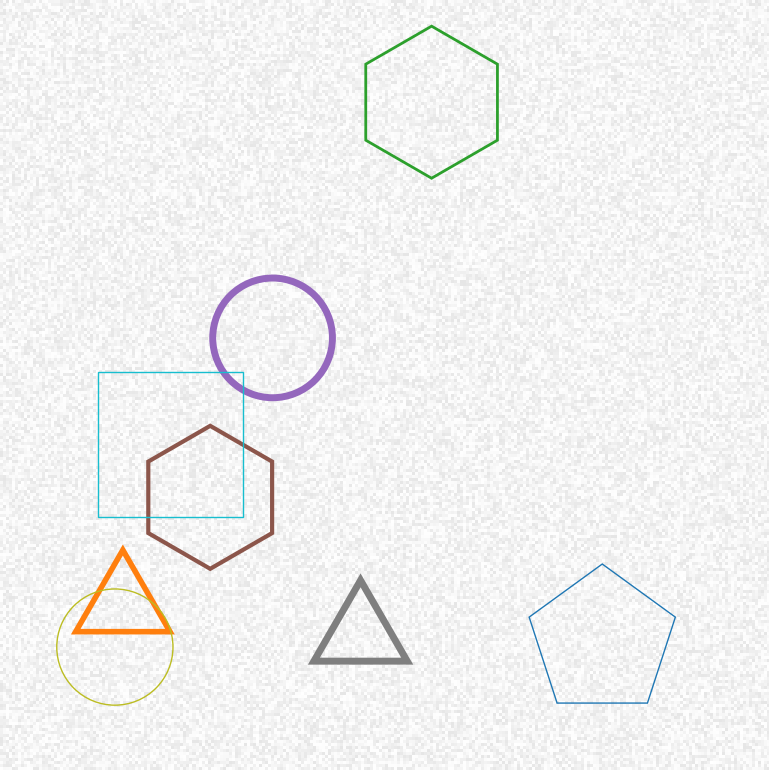[{"shape": "pentagon", "thickness": 0.5, "radius": 0.5, "center": [0.782, 0.168]}, {"shape": "triangle", "thickness": 2, "radius": 0.35, "center": [0.16, 0.215]}, {"shape": "hexagon", "thickness": 1, "radius": 0.49, "center": [0.561, 0.867]}, {"shape": "circle", "thickness": 2.5, "radius": 0.39, "center": [0.354, 0.561]}, {"shape": "hexagon", "thickness": 1.5, "radius": 0.46, "center": [0.273, 0.354]}, {"shape": "triangle", "thickness": 2.5, "radius": 0.35, "center": [0.468, 0.176]}, {"shape": "circle", "thickness": 0.5, "radius": 0.38, "center": [0.149, 0.16]}, {"shape": "square", "thickness": 0.5, "radius": 0.47, "center": [0.221, 0.423]}]